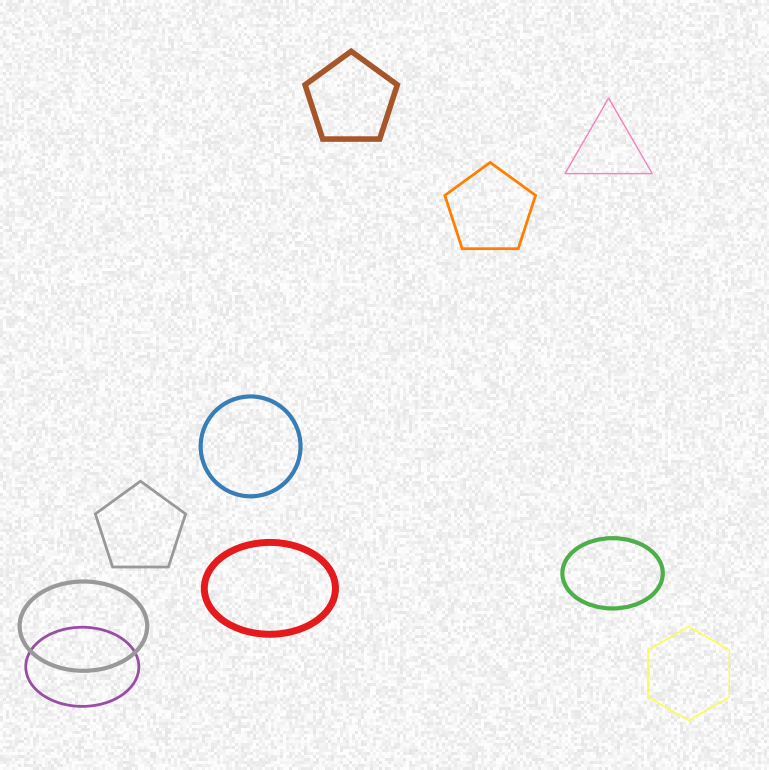[{"shape": "oval", "thickness": 2.5, "radius": 0.43, "center": [0.351, 0.236]}, {"shape": "circle", "thickness": 1.5, "radius": 0.32, "center": [0.325, 0.42]}, {"shape": "oval", "thickness": 1.5, "radius": 0.33, "center": [0.796, 0.255]}, {"shape": "oval", "thickness": 1, "radius": 0.37, "center": [0.107, 0.134]}, {"shape": "pentagon", "thickness": 1, "radius": 0.31, "center": [0.637, 0.727]}, {"shape": "hexagon", "thickness": 0.5, "radius": 0.3, "center": [0.894, 0.125]}, {"shape": "pentagon", "thickness": 2, "radius": 0.31, "center": [0.456, 0.87]}, {"shape": "triangle", "thickness": 0.5, "radius": 0.33, "center": [0.79, 0.807]}, {"shape": "oval", "thickness": 1.5, "radius": 0.41, "center": [0.108, 0.187]}, {"shape": "pentagon", "thickness": 1, "radius": 0.31, "center": [0.182, 0.313]}]